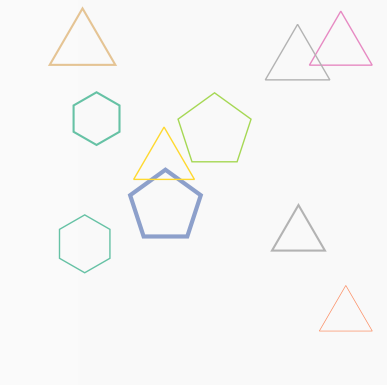[{"shape": "hexagon", "thickness": 1.5, "radius": 0.34, "center": [0.249, 0.692]}, {"shape": "hexagon", "thickness": 1, "radius": 0.38, "center": [0.219, 0.367]}, {"shape": "triangle", "thickness": 0.5, "radius": 0.39, "center": [0.892, 0.18]}, {"shape": "pentagon", "thickness": 3, "radius": 0.48, "center": [0.427, 0.463]}, {"shape": "triangle", "thickness": 1, "radius": 0.47, "center": [0.879, 0.878]}, {"shape": "pentagon", "thickness": 1, "radius": 0.5, "center": [0.554, 0.66]}, {"shape": "triangle", "thickness": 1, "radius": 0.45, "center": [0.423, 0.579]}, {"shape": "triangle", "thickness": 1.5, "radius": 0.49, "center": [0.213, 0.88]}, {"shape": "triangle", "thickness": 1.5, "radius": 0.39, "center": [0.77, 0.389]}, {"shape": "triangle", "thickness": 1, "radius": 0.48, "center": [0.768, 0.841]}]